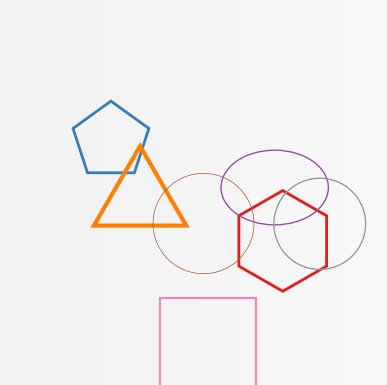[{"shape": "hexagon", "thickness": 2, "radius": 0.65, "center": [0.73, 0.374]}, {"shape": "pentagon", "thickness": 2, "radius": 0.51, "center": [0.286, 0.635]}, {"shape": "oval", "thickness": 1, "radius": 0.69, "center": [0.709, 0.513]}, {"shape": "triangle", "thickness": 3, "radius": 0.69, "center": [0.361, 0.483]}, {"shape": "circle", "thickness": 0.5, "radius": 0.65, "center": [0.525, 0.419]}, {"shape": "square", "thickness": 1.5, "radius": 0.62, "center": [0.537, 0.102]}, {"shape": "circle", "thickness": 1, "radius": 0.59, "center": [0.825, 0.419]}]